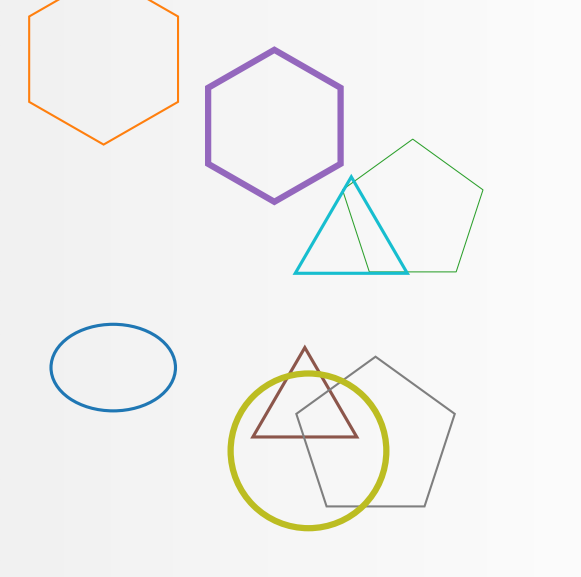[{"shape": "oval", "thickness": 1.5, "radius": 0.54, "center": [0.195, 0.363]}, {"shape": "hexagon", "thickness": 1, "radius": 0.74, "center": [0.178, 0.897]}, {"shape": "pentagon", "thickness": 0.5, "radius": 0.64, "center": [0.71, 0.631]}, {"shape": "hexagon", "thickness": 3, "radius": 0.66, "center": [0.472, 0.781]}, {"shape": "triangle", "thickness": 1.5, "radius": 0.52, "center": [0.524, 0.294]}, {"shape": "pentagon", "thickness": 1, "radius": 0.72, "center": [0.646, 0.238]}, {"shape": "circle", "thickness": 3, "radius": 0.67, "center": [0.531, 0.218]}, {"shape": "triangle", "thickness": 1.5, "radius": 0.56, "center": [0.604, 0.582]}]